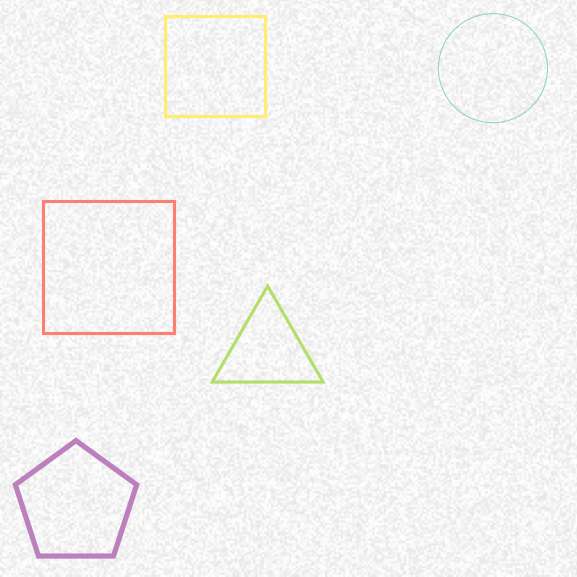[{"shape": "circle", "thickness": 0.5, "radius": 0.47, "center": [0.854, 0.881]}, {"shape": "square", "thickness": 1.5, "radius": 0.57, "center": [0.188, 0.537]}, {"shape": "triangle", "thickness": 1.5, "radius": 0.55, "center": [0.463, 0.393]}, {"shape": "pentagon", "thickness": 2.5, "radius": 0.55, "center": [0.132, 0.126]}, {"shape": "square", "thickness": 1.5, "radius": 0.43, "center": [0.372, 0.884]}]